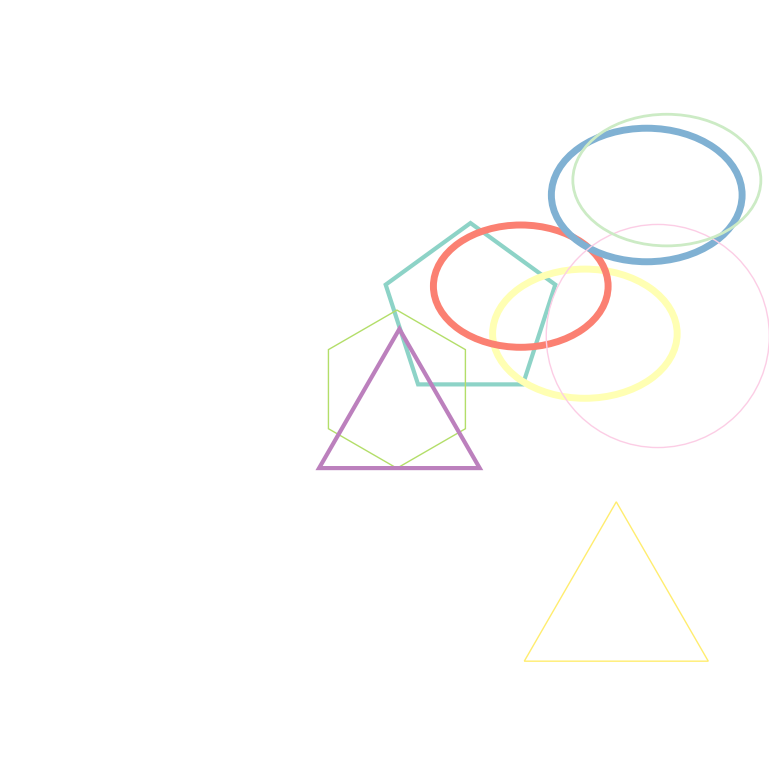[{"shape": "pentagon", "thickness": 1.5, "radius": 0.58, "center": [0.611, 0.594]}, {"shape": "oval", "thickness": 2.5, "radius": 0.6, "center": [0.76, 0.567]}, {"shape": "oval", "thickness": 2.5, "radius": 0.57, "center": [0.676, 0.628]}, {"shape": "oval", "thickness": 2.5, "radius": 0.62, "center": [0.84, 0.747]}, {"shape": "hexagon", "thickness": 0.5, "radius": 0.51, "center": [0.515, 0.495]}, {"shape": "circle", "thickness": 0.5, "radius": 0.72, "center": [0.854, 0.564]}, {"shape": "triangle", "thickness": 1.5, "radius": 0.6, "center": [0.519, 0.452]}, {"shape": "oval", "thickness": 1, "radius": 0.61, "center": [0.866, 0.766]}, {"shape": "triangle", "thickness": 0.5, "radius": 0.69, "center": [0.8, 0.21]}]